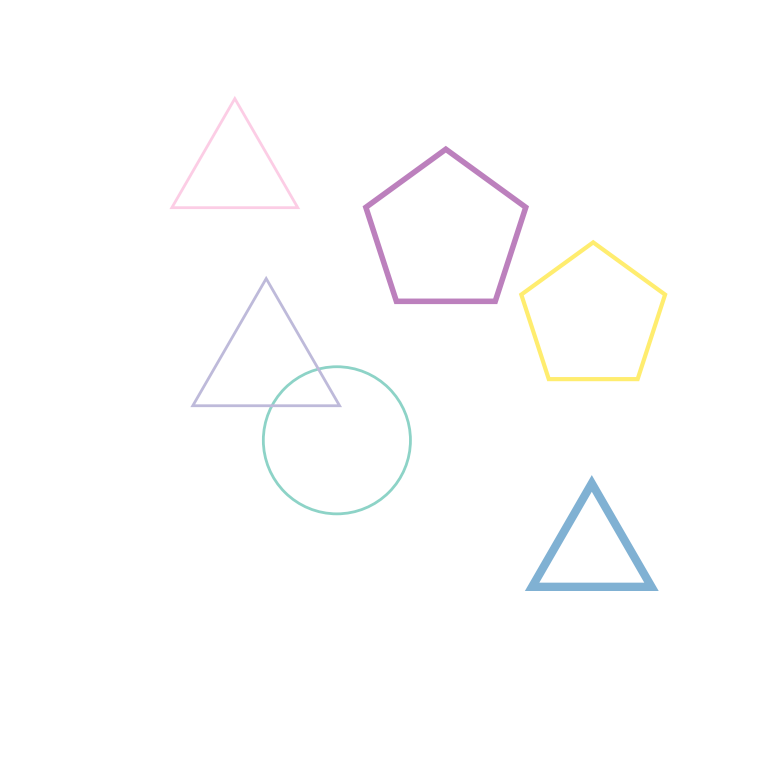[{"shape": "circle", "thickness": 1, "radius": 0.48, "center": [0.438, 0.428]}, {"shape": "triangle", "thickness": 1, "radius": 0.55, "center": [0.346, 0.528]}, {"shape": "triangle", "thickness": 3, "radius": 0.45, "center": [0.769, 0.283]}, {"shape": "triangle", "thickness": 1, "radius": 0.47, "center": [0.305, 0.777]}, {"shape": "pentagon", "thickness": 2, "radius": 0.55, "center": [0.579, 0.697]}, {"shape": "pentagon", "thickness": 1.5, "radius": 0.49, "center": [0.77, 0.587]}]